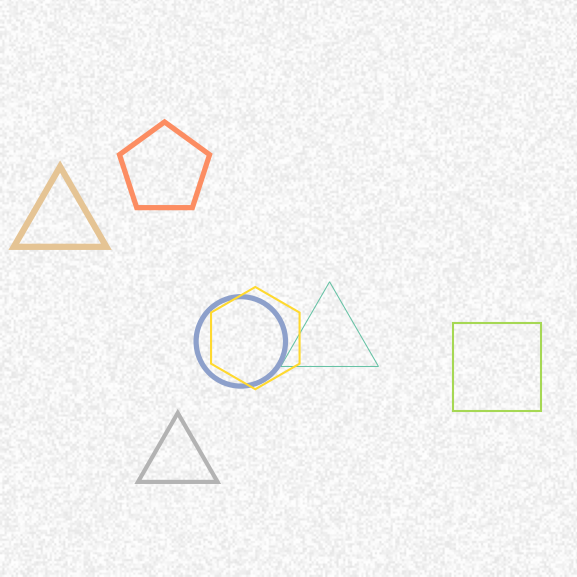[{"shape": "triangle", "thickness": 0.5, "radius": 0.49, "center": [0.571, 0.413]}, {"shape": "pentagon", "thickness": 2.5, "radius": 0.41, "center": [0.285, 0.706]}, {"shape": "circle", "thickness": 2.5, "radius": 0.39, "center": [0.417, 0.408]}, {"shape": "square", "thickness": 1, "radius": 0.38, "center": [0.861, 0.364]}, {"shape": "hexagon", "thickness": 1, "radius": 0.44, "center": [0.442, 0.414]}, {"shape": "triangle", "thickness": 3, "radius": 0.46, "center": [0.104, 0.618]}, {"shape": "triangle", "thickness": 2, "radius": 0.4, "center": [0.308, 0.204]}]